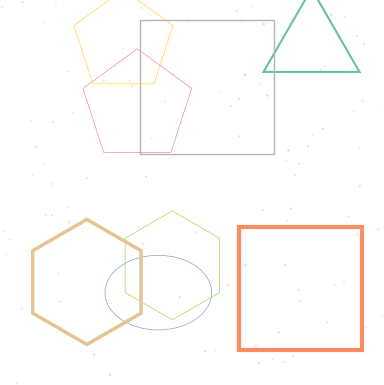[{"shape": "triangle", "thickness": 1.5, "radius": 0.72, "center": [0.809, 0.885]}, {"shape": "square", "thickness": 3, "radius": 0.8, "center": [0.78, 0.25]}, {"shape": "oval", "thickness": 0.5, "radius": 0.69, "center": [0.411, 0.24]}, {"shape": "pentagon", "thickness": 0.5, "radius": 0.74, "center": [0.357, 0.724]}, {"shape": "hexagon", "thickness": 0.5, "radius": 0.71, "center": [0.447, 0.311]}, {"shape": "pentagon", "thickness": 0.5, "radius": 0.68, "center": [0.321, 0.892]}, {"shape": "hexagon", "thickness": 2.5, "radius": 0.81, "center": [0.226, 0.268]}, {"shape": "square", "thickness": 1, "radius": 0.87, "center": [0.538, 0.774]}]